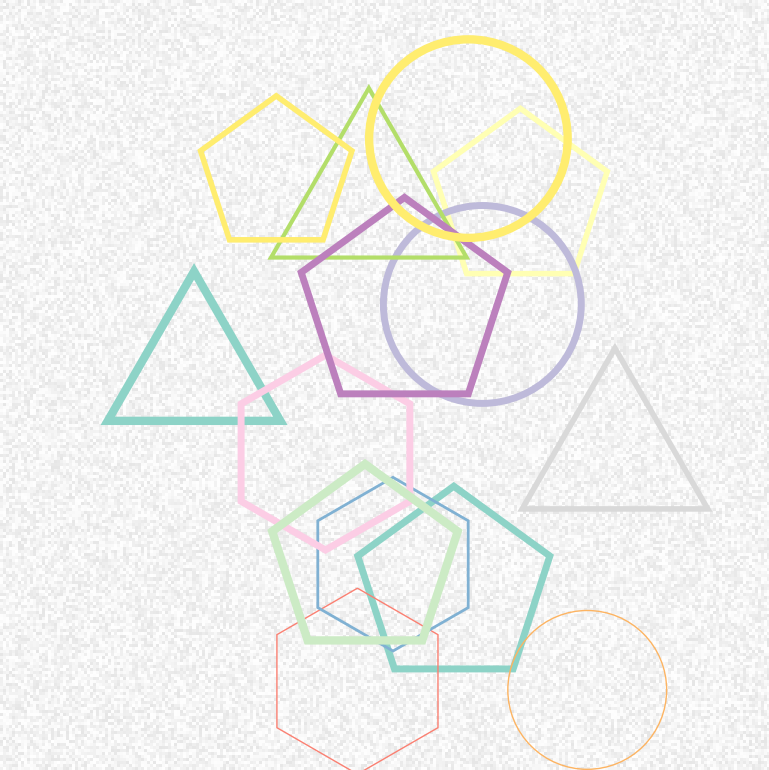[{"shape": "triangle", "thickness": 3, "radius": 0.65, "center": [0.252, 0.518]}, {"shape": "pentagon", "thickness": 2.5, "radius": 0.66, "center": [0.589, 0.237]}, {"shape": "pentagon", "thickness": 2, "radius": 0.59, "center": [0.676, 0.741]}, {"shape": "circle", "thickness": 2.5, "radius": 0.64, "center": [0.626, 0.605]}, {"shape": "hexagon", "thickness": 0.5, "radius": 0.6, "center": [0.464, 0.115]}, {"shape": "hexagon", "thickness": 1, "radius": 0.56, "center": [0.51, 0.267]}, {"shape": "circle", "thickness": 0.5, "radius": 0.52, "center": [0.763, 0.104]}, {"shape": "triangle", "thickness": 1.5, "radius": 0.73, "center": [0.479, 0.739]}, {"shape": "hexagon", "thickness": 2.5, "radius": 0.63, "center": [0.423, 0.412]}, {"shape": "triangle", "thickness": 2, "radius": 0.7, "center": [0.799, 0.409]}, {"shape": "pentagon", "thickness": 2.5, "radius": 0.7, "center": [0.525, 0.603]}, {"shape": "pentagon", "thickness": 3, "radius": 0.63, "center": [0.474, 0.271]}, {"shape": "pentagon", "thickness": 2, "radius": 0.52, "center": [0.359, 0.772]}, {"shape": "circle", "thickness": 3, "radius": 0.64, "center": [0.608, 0.82]}]